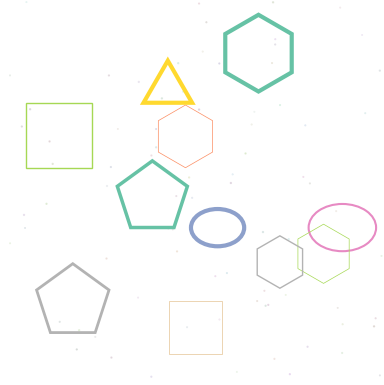[{"shape": "hexagon", "thickness": 3, "radius": 0.5, "center": [0.671, 0.862]}, {"shape": "pentagon", "thickness": 2.5, "radius": 0.48, "center": [0.396, 0.486]}, {"shape": "hexagon", "thickness": 0.5, "radius": 0.41, "center": [0.482, 0.646]}, {"shape": "oval", "thickness": 3, "radius": 0.35, "center": [0.565, 0.409]}, {"shape": "oval", "thickness": 1.5, "radius": 0.44, "center": [0.889, 0.409]}, {"shape": "hexagon", "thickness": 0.5, "radius": 0.38, "center": [0.84, 0.341]}, {"shape": "square", "thickness": 1, "radius": 0.43, "center": [0.153, 0.648]}, {"shape": "triangle", "thickness": 3, "radius": 0.36, "center": [0.436, 0.77]}, {"shape": "square", "thickness": 0.5, "radius": 0.34, "center": [0.508, 0.15]}, {"shape": "hexagon", "thickness": 1, "radius": 0.34, "center": [0.727, 0.319]}, {"shape": "pentagon", "thickness": 2, "radius": 0.49, "center": [0.189, 0.216]}]